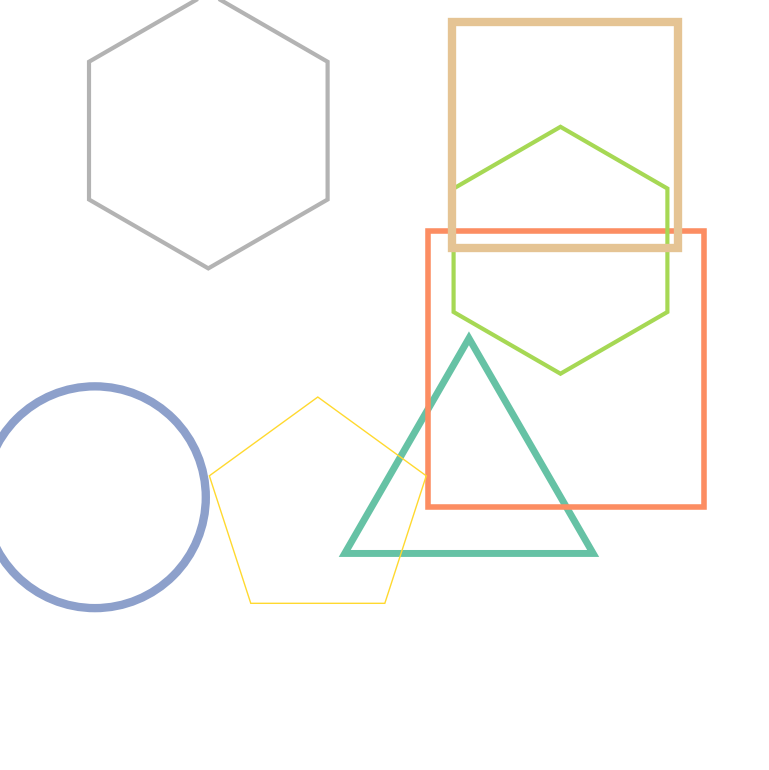[{"shape": "triangle", "thickness": 2.5, "radius": 0.93, "center": [0.609, 0.374]}, {"shape": "square", "thickness": 2, "radius": 0.9, "center": [0.735, 0.521]}, {"shape": "circle", "thickness": 3, "radius": 0.72, "center": [0.123, 0.354]}, {"shape": "hexagon", "thickness": 1.5, "radius": 0.8, "center": [0.728, 0.675]}, {"shape": "pentagon", "thickness": 0.5, "radius": 0.74, "center": [0.413, 0.336]}, {"shape": "square", "thickness": 3, "radius": 0.73, "center": [0.734, 0.825]}, {"shape": "hexagon", "thickness": 1.5, "radius": 0.89, "center": [0.271, 0.83]}]